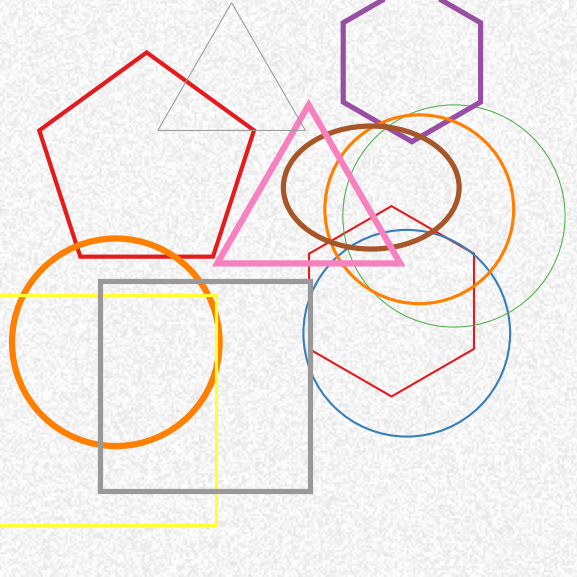[{"shape": "pentagon", "thickness": 2, "radius": 0.98, "center": [0.254, 0.713]}, {"shape": "hexagon", "thickness": 1, "radius": 0.82, "center": [0.678, 0.477]}, {"shape": "circle", "thickness": 1, "radius": 0.89, "center": [0.704, 0.422]}, {"shape": "circle", "thickness": 0.5, "radius": 0.96, "center": [0.786, 0.625]}, {"shape": "hexagon", "thickness": 2.5, "radius": 0.69, "center": [0.713, 0.891]}, {"shape": "circle", "thickness": 3, "radius": 0.9, "center": [0.201, 0.406]}, {"shape": "circle", "thickness": 1.5, "radius": 0.82, "center": [0.726, 0.637]}, {"shape": "square", "thickness": 1.5, "radius": 1.0, "center": [0.175, 0.29]}, {"shape": "oval", "thickness": 2.5, "radius": 0.76, "center": [0.643, 0.674]}, {"shape": "triangle", "thickness": 3, "radius": 0.91, "center": [0.535, 0.635]}, {"shape": "square", "thickness": 2.5, "radius": 0.91, "center": [0.355, 0.331]}, {"shape": "triangle", "thickness": 0.5, "radius": 0.74, "center": [0.401, 0.847]}]